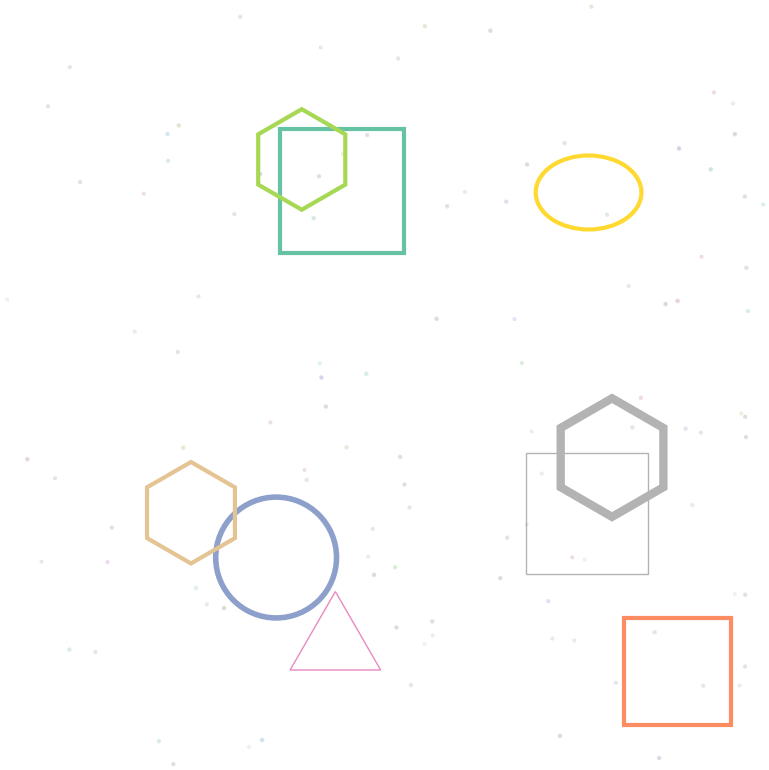[{"shape": "square", "thickness": 1.5, "radius": 0.4, "center": [0.444, 0.752]}, {"shape": "square", "thickness": 1.5, "radius": 0.35, "center": [0.88, 0.128]}, {"shape": "circle", "thickness": 2, "radius": 0.39, "center": [0.359, 0.276]}, {"shape": "triangle", "thickness": 0.5, "radius": 0.34, "center": [0.436, 0.164]}, {"shape": "hexagon", "thickness": 1.5, "radius": 0.33, "center": [0.392, 0.793]}, {"shape": "oval", "thickness": 1.5, "radius": 0.34, "center": [0.764, 0.75]}, {"shape": "hexagon", "thickness": 1.5, "radius": 0.33, "center": [0.248, 0.334]}, {"shape": "square", "thickness": 0.5, "radius": 0.39, "center": [0.762, 0.333]}, {"shape": "hexagon", "thickness": 3, "radius": 0.38, "center": [0.795, 0.406]}]